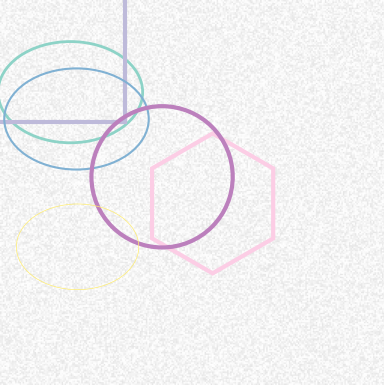[{"shape": "oval", "thickness": 2, "radius": 0.94, "center": [0.183, 0.761]}, {"shape": "square", "thickness": 3, "radius": 0.98, "center": [0.129, 0.879]}, {"shape": "oval", "thickness": 1.5, "radius": 0.94, "center": [0.199, 0.691]}, {"shape": "hexagon", "thickness": 3, "radius": 0.91, "center": [0.552, 0.472]}, {"shape": "circle", "thickness": 3, "radius": 0.92, "center": [0.421, 0.541]}, {"shape": "oval", "thickness": 0.5, "radius": 0.79, "center": [0.201, 0.359]}]